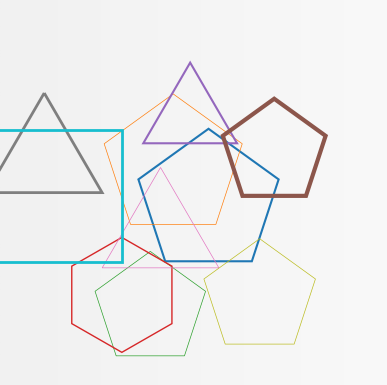[{"shape": "pentagon", "thickness": 1.5, "radius": 0.95, "center": [0.538, 0.475]}, {"shape": "pentagon", "thickness": 0.5, "radius": 0.94, "center": [0.447, 0.569]}, {"shape": "pentagon", "thickness": 0.5, "radius": 0.75, "center": [0.388, 0.197]}, {"shape": "hexagon", "thickness": 1, "radius": 0.75, "center": [0.314, 0.234]}, {"shape": "triangle", "thickness": 1.5, "radius": 0.7, "center": [0.491, 0.698]}, {"shape": "pentagon", "thickness": 3, "radius": 0.7, "center": [0.708, 0.604]}, {"shape": "triangle", "thickness": 0.5, "radius": 0.87, "center": [0.414, 0.391]}, {"shape": "triangle", "thickness": 2, "radius": 0.86, "center": [0.114, 0.586]}, {"shape": "pentagon", "thickness": 0.5, "radius": 0.76, "center": [0.67, 0.229]}, {"shape": "square", "thickness": 2, "radius": 0.85, "center": [0.143, 0.491]}]